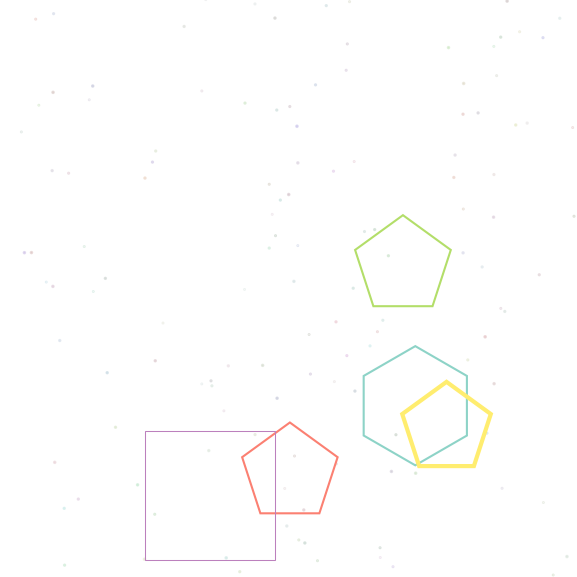[{"shape": "hexagon", "thickness": 1, "radius": 0.52, "center": [0.719, 0.297]}, {"shape": "pentagon", "thickness": 1, "radius": 0.43, "center": [0.502, 0.181]}, {"shape": "pentagon", "thickness": 1, "radius": 0.44, "center": [0.698, 0.539]}, {"shape": "square", "thickness": 0.5, "radius": 0.56, "center": [0.364, 0.141]}, {"shape": "pentagon", "thickness": 2, "radius": 0.4, "center": [0.773, 0.257]}]